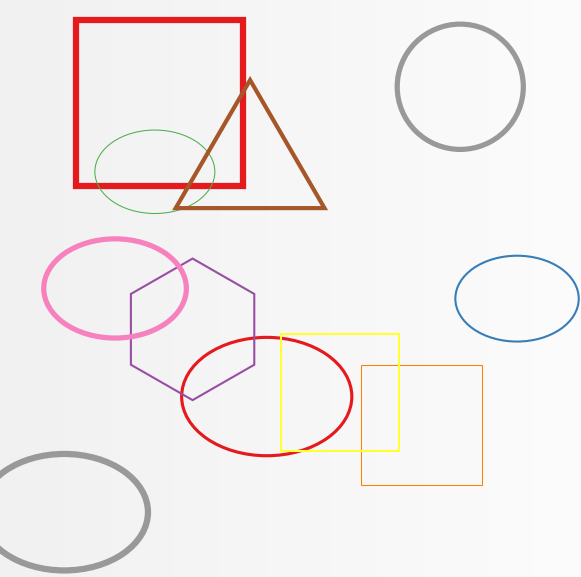[{"shape": "oval", "thickness": 1.5, "radius": 0.73, "center": [0.459, 0.312]}, {"shape": "square", "thickness": 3, "radius": 0.72, "center": [0.275, 0.821]}, {"shape": "oval", "thickness": 1, "radius": 0.53, "center": [0.89, 0.482]}, {"shape": "oval", "thickness": 0.5, "radius": 0.52, "center": [0.266, 0.702]}, {"shape": "hexagon", "thickness": 1, "radius": 0.61, "center": [0.331, 0.429]}, {"shape": "square", "thickness": 0.5, "radius": 0.52, "center": [0.725, 0.264]}, {"shape": "square", "thickness": 1, "radius": 0.51, "center": [0.585, 0.32]}, {"shape": "triangle", "thickness": 2, "radius": 0.74, "center": [0.43, 0.713]}, {"shape": "oval", "thickness": 2.5, "radius": 0.61, "center": [0.198, 0.5]}, {"shape": "oval", "thickness": 3, "radius": 0.72, "center": [0.11, 0.112]}, {"shape": "circle", "thickness": 2.5, "radius": 0.54, "center": [0.792, 0.849]}]